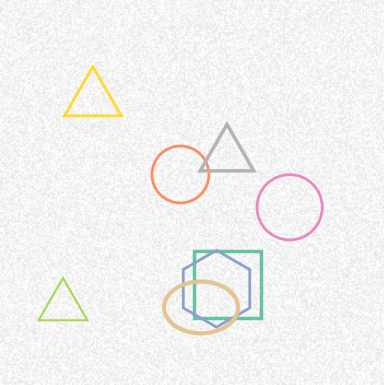[{"shape": "square", "thickness": 2.5, "radius": 0.44, "center": [0.591, 0.261]}, {"shape": "circle", "thickness": 2, "radius": 0.37, "center": [0.469, 0.547]}, {"shape": "hexagon", "thickness": 2, "radius": 0.5, "center": [0.562, 0.25]}, {"shape": "circle", "thickness": 2, "radius": 0.42, "center": [0.752, 0.462]}, {"shape": "triangle", "thickness": 1.5, "radius": 0.37, "center": [0.164, 0.205]}, {"shape": "triangle", "thickness": 2, "radius": 0.43, "center": [0.241, 0.742]}, {"shape": "oval", "thickness": 3, "radius": 0.48, "center": [0.522, 0.201]}, {"shape": "triangle", "thickness": 2.5, "radius": 0.4, "center": [0.59, 0.596]}]